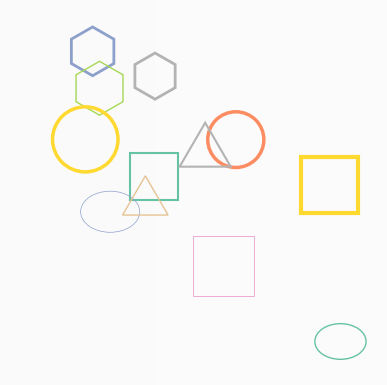[{"shape": "oval", "thickness": 1, "radius": 0.33, "center": [0.879, 0.113]}, {"shape": "square", "thickness": 1.5, "radius": 0.31, "center": [0.398, 0.542]}, {"shape": "circle", "thickness": 2.5, "radius": 0.36, "center": [0.609, 0.637]}, {"shape": "hexagon", "thickness": 2, "radius": 0.32, "center": [0.239, 0.867]}, {"shape": "oval", "thickness": 0.5, "radius": 0.38, "center": [0.284, 0.45]}, {"shape": "square", "thickness": 0.5, "radius": 0.39, "center": [0.577, 0.309]}, {"shape": "hexagon", "thickness": 1, "radius": 0.35, "center": [0.257, 0.771]}, {"shape": "circle", "thickness": 2.5, "radius": 0.42, "center": [0.22, 0.638]}, {"shape": "square", "thickness": 3, "radius": 0.36, "center": [0.85, 0.519]}, {"shape": "triangle", "thickness": 1, "radius": 0.34, "center": [0.375, 0.475]}, {"shape": "triangle", "thickness": 1.5, "radius": 0.38, "center": [0.529, 0.605]}, {"shape": "hexagon", "thickness": 2, "radius": 0.3, "center": [0.4, 0.802]}]